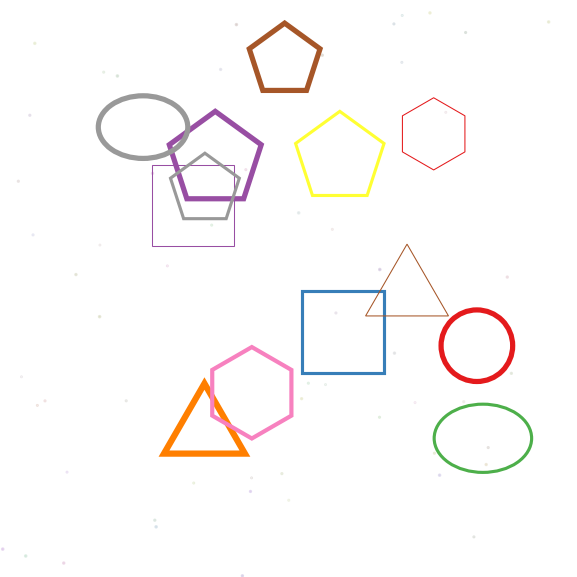[{"shape": "hexagon", "thickness": 0.5, "radius": 0.31, "center": [0.751, 0.767]}, {"shape": "circle", "thickness": 2.5, "radius": 0.31, "center": [0.826, 0.401]}, {"shape": "square", "thickness": 1.5, "radius": 0.36, "center": [0.594, 0.424]}, {"shape": "oval", "thickness": 1.5, "radius": 0.42, "center": [0.836, 0.24]}, {"shape": "square", "thickness": 0.5, "radius": 0.35, "center": [0.334, 0.644]}, {"shape": "pentagon", "thickness": 2.5, "radius": 0.42, "center": [0.373, 0.723]}, {"shape": "triangle", "thickness": 3, "radius": 0.4, "center": [0.354, 0.254]}, {"shape": "pentagon", "thickness": 1.5, "radius": 0.4, "center": [0.588, 0.726]}, {"shape": "triangle", "thickness": 0.5, "radius": 0.41, "center": [0.705, 0.493]}, {"shape": "pentagon", "thickness": 2.5, "radius": 0.32, "center": [0.493, 0.895]}, {"shape": "hexagon", "thickness": 2, "radius": 0.4, "center": [0.436, 0.319]}, {"shape": "pentagon", "thickness": 1.5, "radius": 0.31, "center": [0.355, 0.671]}, {"shape": "oval", "thickness": 2.5, "radius": 0.39, "center": [0.248, 0.779]}]